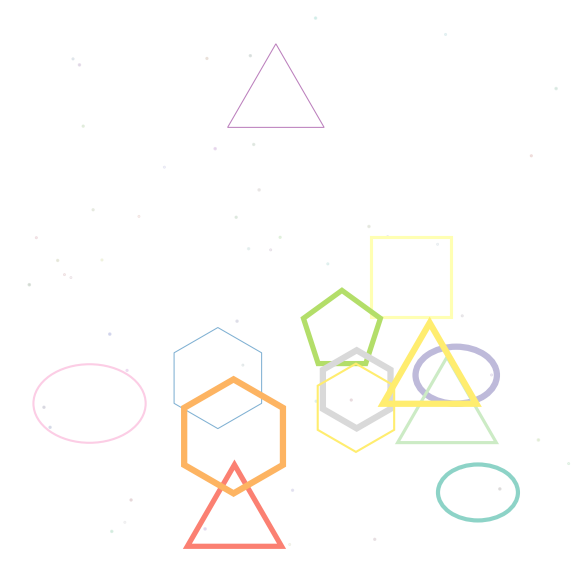[{"shape": "oval", "thickness": 2, "radius": 0.35, "center": [0.828, 0.146]}, {"shape": "square", "thickness": 1.5, "radius": 0.35, "center": [0.712, 0.519]}, {"shape": "oval", "thickness": 3, "radius": 0.35, "center": [0.79, 0.35]}, {"shape": "triangle", "thickness": 2.5, "radius": 0.47, "center": [0.406, 0.1]}, {"shape": "hexagon", "thickness": 0.5, "radius": 0.44, "center": [0.377, 0.344]}, {"shape": "hexagon", "thickness": 3, "radius": 0.49, "center": [0.404, 0.244]}, {"shape": "pentagon", "thickness": 2.5, "radius": 0.35, "center": [0.592, 0.426]}, {"shape": "oval", "thickness": 1, "radius": 0.49, "center": [0.155, 0.3]}, {"shape": "hexagon", "thickness": 3, "radius": 0.34, "center": [0.618, 0.325]}, {"shape": "triangle", "thickness": 0.5, "radius": 0.48, "center": [0.478, 0.827]}, {"shape": "triangle", "thickness": 1.5, "radius": 0.49, "center": [0.774, 0.282]}, {"shape": "triangle", "thickness": 3, "radius": 0.47, "center": [0.744, 0.347]}, {"shape": "hexagon", "thickness": 1, "radius": 0.38, "center": [0.616, 0.293]}]